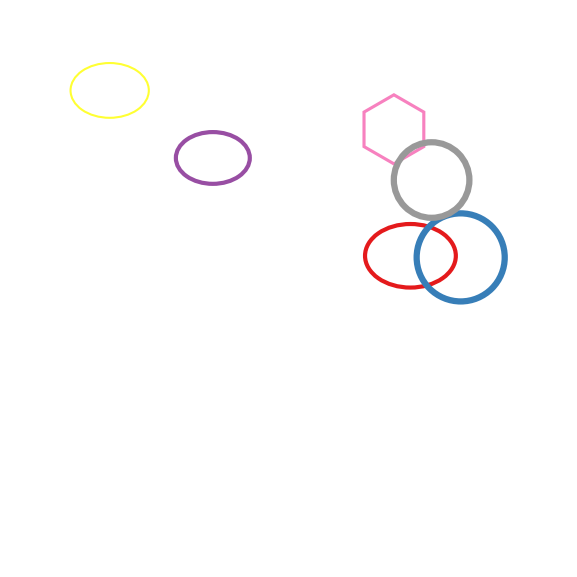[{"shape": "oval", "thickness": 2, "radius": 0.39, "center": [0.711, 0.556]}, {"shape": "circle", "thickness": 3, "radius": 0.38, "center": [0.798, 0.553]}, {"shape": "oval", "thickness": 2, "radius": 0.32, "center": [0.369, 0.726]}, {"shape": "oval", "thickness": 1, "radius": 0.34, "center": [0.19, 0.843]}, {"shape": "hexagon", "thickness": 1.5, "radius": 0.3, "center": [0.682, 0.775]}, {"shape": "circle", "thickness": 3, "radius": 0.33, "center": [0.747, 0.687]}]